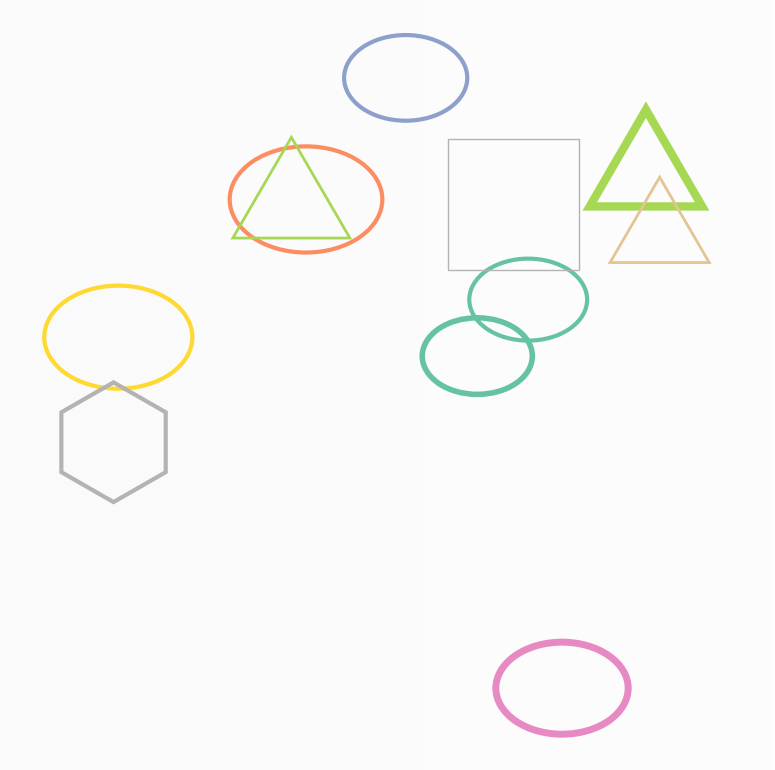[{"shape": "oval", "thickness": 1.5, "radius": 0.38, "center": [0.682, 0.611]}, {"shape": "oval", "thickness": 2, "radius": 0.36, "center": [0.616, 0.538]}, {"shape": "oval", "thickness": 1.5, "radius": 0.49, "center": [0.395, 0.741]}, {"shape": "oval", "thickness": 1.5, "radius": 0.4, "center": [0.523, 0.899]}, {"shape": "oval", "thickness": 2.5, "radius": 0.43, "center": [0.725, 0.106]}, {"shape": "triangle", "thickness": 1, "radius": 0.44, "center": [0.376, 0.734]}, {"shape": "triangle", "thickness": 3, "radius": 0.42, "center": [0.833, 0.774]}, {"shape": "oval", "thickness": 1.5, "radius": 0.48, "center": [0.153, 0.562]}, {"shape": "triangle", "thickness": 1, "radius": 0.37, "center": [0.851, 0.696]}, {"shape": "hexagon", "thickness": 1.5, "radius": 0.39, "center": [0.147, 0.426]}, {"shape": "square", "thickness": 0.5, "radius": 0.42, "center": [0.662, 0.734]}]